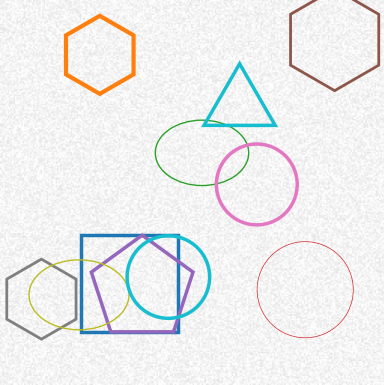[{"shape": "square", "thickness": 2.5, "radius": 0.63, "center": [0.336, 0.264]}, {"shape": "hexagon", "thickness": 3, "radius": 0.51, "center": [0.259, 0.858]}, {"shape": "oval", "thickness": 1, "radius": 0.61, "center": [0.525, 0.603]}, {"shape": "circle", "thickness": 0.5, "radius": 0.62, "center": [0.793, 0.248]}, {"shape": "pentagon", "thickness": 2.5, "radius": 0.69, "center": [0.369, 0.25]}, {"shape": "hexagon", "thickness": 2, "radius": 0.66, "center": [0.869, 0.897]}, {"shape": "circle", "thickness": 2.5, "radius": 0.52, "center": [0.667, 0.521]}, {"shape": "hexagon", "thickness": 2, "radius": 0.52, "center": [0.108, 0.223]}, {"shape": "oval", "thickness": 1, "radius": 0.65, "center": [0.205, 0.234]}, {"shape": "circle", "thickness": 2.5, "radius": 0.54, "center": [0.437, 0.28]}, {"shape": "triangle", "thickness": 2.5, "radius": 0.53, "center": [0.622, 0.728]}]